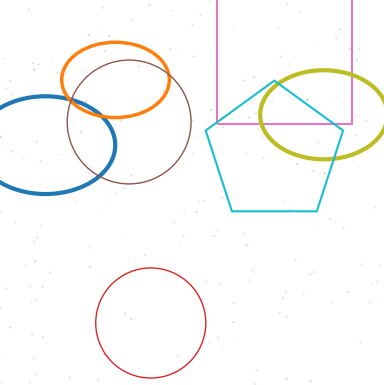[{"shape": "oval", "thickness": 3, "radius": 0.91, "center": [0.118, 0.623]}, {"shape": "oval", "thickness": 2.5, "radius": 0.7, "center": [0.3, 0.792]}, {"shape": "circle", "thickness": 1, "radius": 0.71, "center": [0.392, 0.161]}, {"shape": "circle", "thickness": 1, "radius": 0.8, "center": [0.335, 0.683]}, {"shape": "square", "thickness": 1.5, "radius": 0.88, "center": [0.738, 0.854]}, {"shape": "oval", "thickness": 3, "radius": 0.83, "center": [0.841, 0.702]}, {"shape": "pentagon", "thickness": 1.5, "radius": 0.94, "center": [0.713, 0.603]}]